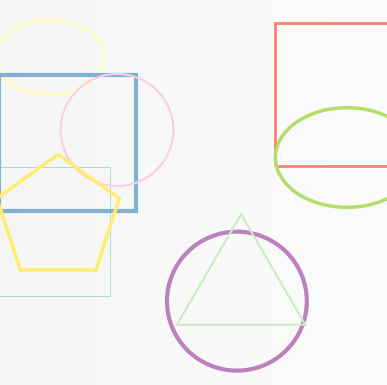[{"shape": "square", "thickness": 0.5, "radius": 0.84, "center": [0.116, 0.399]}, {"shape": "oval", "thickness": 1.5, "radius": 0.7, "center": [0.13, 0.851]}, {"shape": "square", "thickness": 2, "radius": 0.93, "center": [0.896, 0.754]}, {"shape": "square", "thickness": 3, "radius": 0.88, "center": [0.174, 0.629]}, {"shape": "oval", "thickness": 2.5, "radius": 0.92, "center": [0.896, 0.591]}, {"shape": "circle", "thickness": 1.5, "radius": 0.73, "center": [0.302, 0.662]}, {"shape": "circle", "thickness": 3, "radius": 0.9, "center": [0.611, 0.218]}, {"shape": "triangle", "thickness": 1.5, "radius": 0.96, "center": [0.622, 0.252]}, {"shape": "pentagon", "thickness": 2.5, "radius": 0.83, "center": [0.15, 0.433]}]